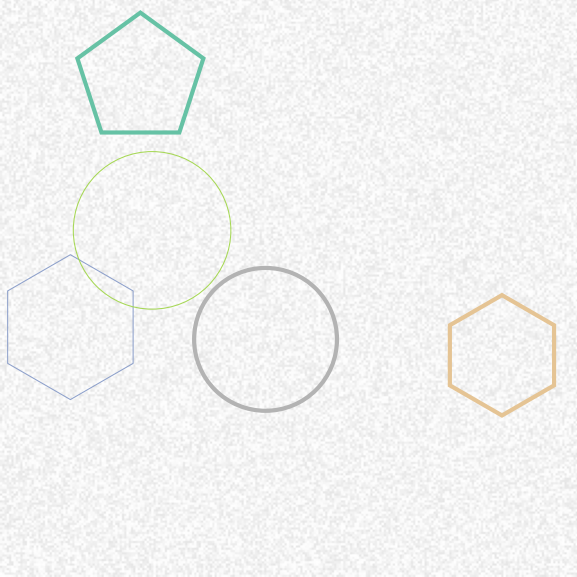[{"shape": "pentagon", "thickness": 2, "radius": 0.57, "center": [0.243, 0.863]}, {"shape": "hexagon", "thickness": 0.5, "radius": 0.63, "center": [0.122, 0.433]}, {"shape": "circle", "thickness": 0.5, "radius": 0.68, "center": [0.263, 0.6]}, {"shape": "hexagon", "thickness": 2, "radius": 0.52, "center": [0.869, 0.384]}, {"shape": "circle", "thickness": 2, "radius": 0.62, "center": [0.46, 0.411]}]